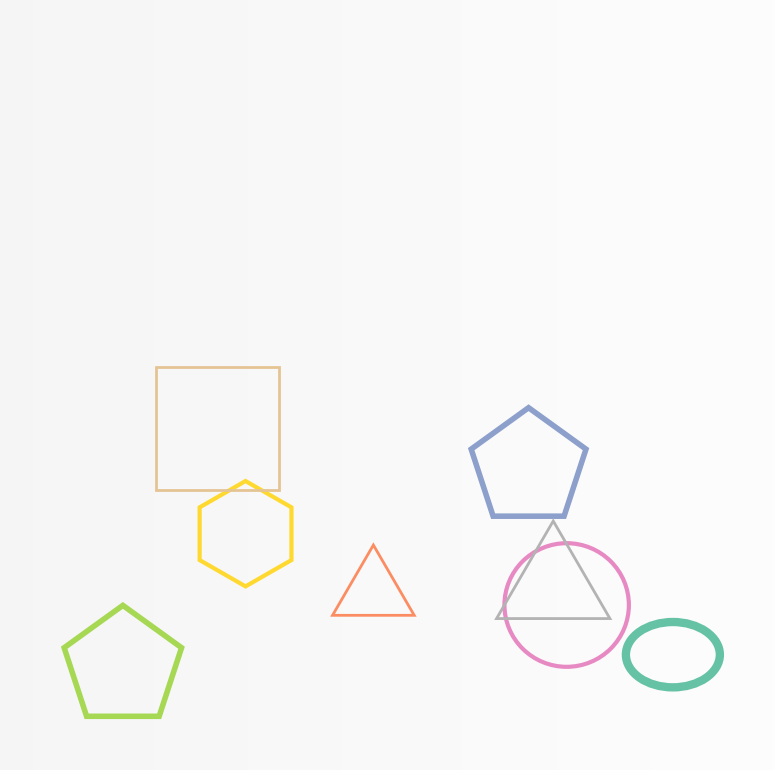[{"shape": "oval", "thickness": 3, "radius": 0.3, "center": [0.868, 0.15]}, {"shape": "triangle", "thickness": 1, "radius": 0.3, "center": [0.482, 0.231]}, {"shape": "pentagon", "thickness": 2, "radius": 0.39, "center": [0.682, 0.393]}, {"shape": "circle", "thickness": 1.5, "radius": 0.4, "center": [0.731, 0.214]}, {"shape": "pentagon", "thickness": 2, "radius": 0.4, "center": [0.159, 0.134]}, {"shape": "hexagon", "thickness": 1.5, "radius": 0.34, "center": [0.317, 0.307]}, {"shape": "square", "thickness": 1, "radius": 0.4, "center": [0.281, 0.444]}, {"shape": "triangle", "thickness": 1, "radius": 0.42, "center": [0.714, 0.239]}]